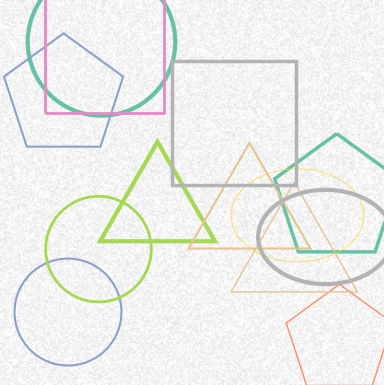[{"shape": "pentagon", "thickness": 2.5, "radius": 0.85, "center": [0.875, 0.483]}, {"shape": "circle", "thickness": 3, "radius": 0.96, "center": [0.264, 0.891]}, {"shape": "pentagon", "thickness": 1, "radius": 0.73, "center": [0.882, 0.116]}, {"shape": "circle", "thickness": 1.5, "radius": 0.69, "center": [0.177, 0.19]}, {"shape": "pentagon", "thickness": 1.5, "radius": 0.81, "center": [0.165, 0.751]}, {"shape": "square", "thickness": 2, "radius": 0.77, "center": [0.271, 0.861]}, {"shape": "circle", "thickness": 2, "radius": 0.69, "center": [0.256, 0.353]}, {"shape": "triangle", "thickness": 3, "radius": 0.86, "center": [0.409, 0.46]}, {"shape": "oval", "thickness": 0.5, "radius": 0.86, "center": [0.773, 0.441]}, {"shape": "triangle", "thickness": 1, "radius": 0.95, "center": [0.764, 0.337]}, {"shape": "triangle", "thickness": 1.5, "radius": 0.91, "center": [0.648, 0.446]}, {"shape": "oval", "thickness": 3, "radius": 0.87, "center": [0.845, 0.384]}, {"shape": "square", "thickness": 2.5, "radius": 0.81, "center": [0.607, 0.68]}]